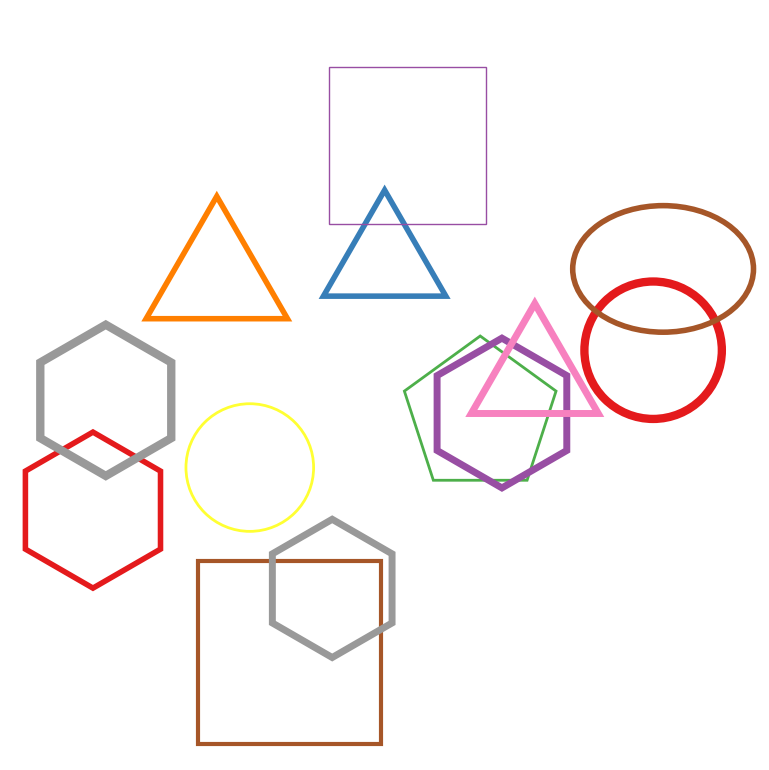[{"shape": "hexagon", "thickness": 2, "radius": 0.51, "center": [0.121, 0.338]}, {"shape": "circle", "thickness": 3, "radius": 0.45, "center": [0.848, 0.545]}, {"shape": "triangle", "thickness": 2, "radius": 0.46, "center": [0.5, 0.661]}, {"shape": "pentagon", "thickness": 1, "radius": 0.52, "center": [0.624, 0.46]}, {"shape": "hexagon", "thickness": 2.5, "radius": 0.49, "center": [0.652, 0.464]}, {"shape": "square", "thickness": 0.5, "radius": 0.51, "center": [0.529, 0.811]}, {"shape": "triangle", "thickness": 2, "radius": 0.53, "center": [0.282, 0.639]}, {"shape": "circle", "thickness": 1, "radius": 0.41, "center": [0.324, 0.393]}, {"shape": "square", "thickness": 1.5, "radius": 0.59, "center": [0.375, 0.153]}, {"shape": "oval", "thickness": 2, "radius": 0.59, "center": [0.861, 0.651]}, {"shape": "triangle", "thickness": 2.5, "radius": 0.48, "center": [0.695, 0.511]}, {"shape": "hexagon", "thickness": 2.5, "radius": 0.45, "center": [0.431, 0.236]}, {"shape": "hexagon", "thickness": 3, "radius": 0.49, "center": [0.137, 0.48]}]